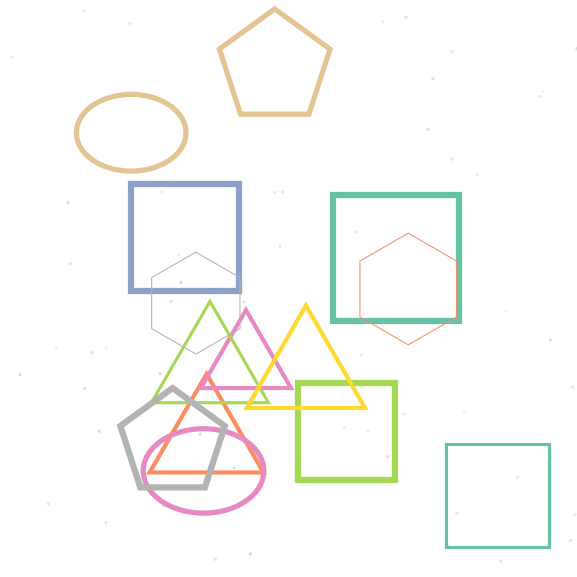[{"shape": "square", "thickness": 3, "radius": 0.55, "center": [0.686, 0.552]}, {"shape": "square", "thickness": 1.5, "radius": 0.44, "center": [0.861, 0.141]}, {"shape": "hexagon", "thickness": 0.5, "radius": 0.48, "center": [0.707, 0.499]}, {"shape": "triangle", "thickness": 2, "radius": 0.57, "center": [0.358, 0.238]}, {"shape": "square", "thickness": 3, "radius": 0.47, "center": [0.32, 0.588]}, {"shape": "triangle", "thickness": 2, "radius": 0.45, "center": [0.426, 0.372]}, {"shape": "oval", "thickness": 2.5, "radius": 0.52, "center": [0.352, 0.184]}, {"shape": "square", "thickness": 3, "radius": 0.42, "center": [0.6, 0.252]}, {"shape": "triangle", "thickness": 1.5, "radius": 0.58, "center": [0.364, 0.36]}, {"shape": "triangle", "thickness": 2, "radius": 0.59, "center": [0.53, 0.352]}, {"shape": "pentagon", "thickness": 2.5, "radius": 0.5, "center": [0.476, 0.883]}, {"shape": "oval", "thickness": 2.5, "radius": 0.47, "center": [0.227, 0.769]}, {"shape": "pentagon", "thickness": 3, "radius": 0.48, "center": [0.299, 0.232]}, {"shape": "hexagon", "thickness": 0.5, "radius": 0.44, "center": [0.339, 0.474]}]